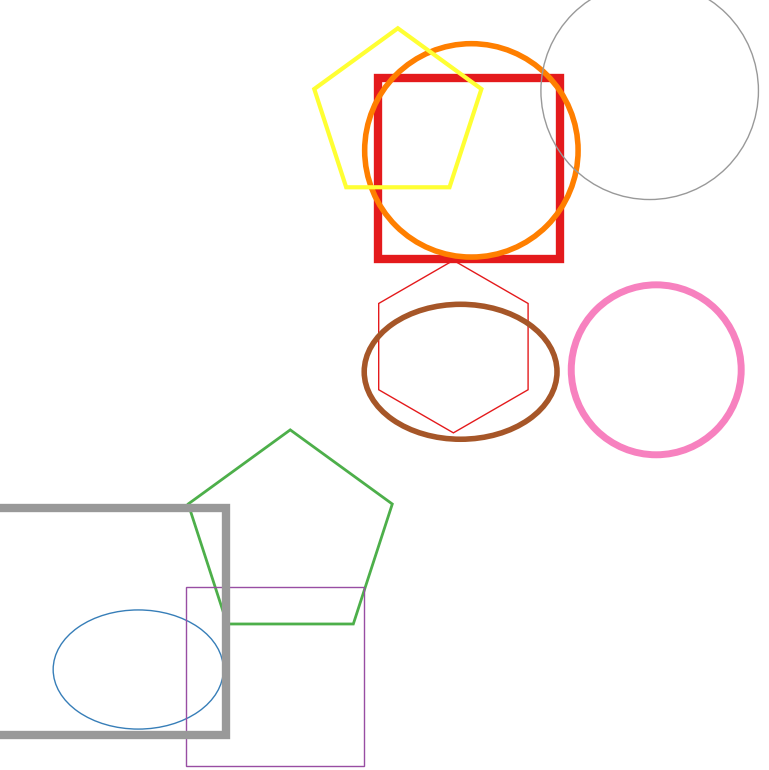[{"shape": "hexagon", "thickness": 0.5, "radius": 0.56, "center": [0.589, 0.55]}, {"shape": "square", "thickness": 3, "radius": 0.59, "center": [0.609, 0.781]}, {"shape": "oval", "thickness": 0.5, "radius": 0.55, "center": [0.18, 0.131]}, {"shape": "pentagon", "thickness": 1, "radius": 0.7, "center": [0.377, 0.302]}, {"shape": "square", "thickness": 0.5, "radius": 0.58, "center": [0.357, 0.122]}, {"shape": "circle", "thickness": 2, "radius": 0.69, "center": [0.612, 0.805]}, {"shape": "pentagon", "thickness": 1.5, "radius": 0.57, "center": [0.517, 0.849]}, {"shape": "oval", "thickness": 2, "radius": 0.63, "center": [0.598, 0.517]}, {"shape": "circle", "thickness": 2.5, "radius": 0.55, "center": [0.852, 0.52]}, {"shape": "square", "thickness": 3, "radius": 0.74, "center": [0.145, 0.193]}, {"shape": "circle", "thickness": 0.5, "radius": 0.71, "center": [0.844, 0.882]}]